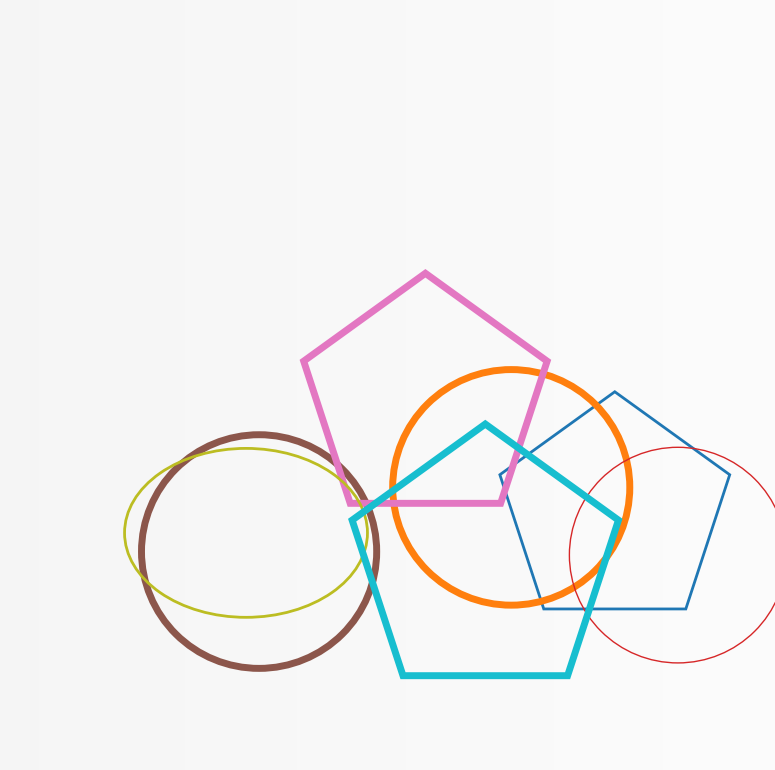[{"shape": "pentagon", "thickness": 1, "radius": 0.78, "center": [0.793, 0.335]}, {"shape": "circle", "thickness": 2.5, "radius": 0.76, "center": [0.66, 0.367]}, {"shape": "circle", "thickness": 0.5, "radius": 0.7, "center": [0.875, 0.279]}, {"shape": "circle", "thickness": 2.5, "radius": 0.76, "center": [0.334, 0.284]}, {"shape": "pentagon", "thickness": 2.5, "radius": 0.83, "center": [0.549, 0.48]}, {"shape": "oval", "thickness": 1, "radius": 0.78, "center": [0.317, 0.308]}, {"shape": "pentagon", "thickness": 2.5, "radius": 0.9, "center": [0.626, 0.269]}]